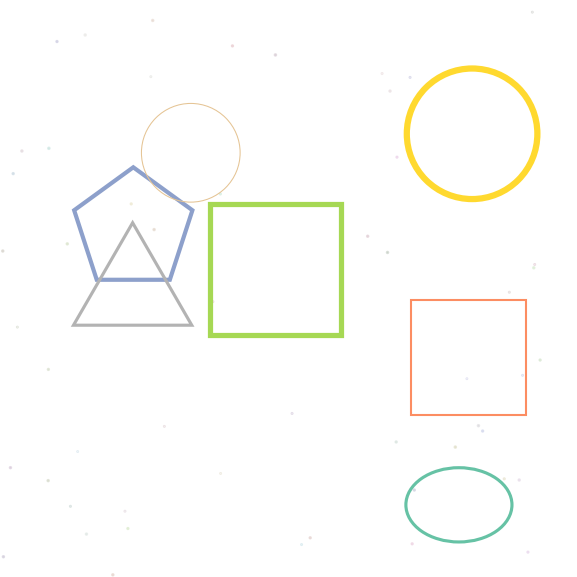[{"shape": "oval", "thickness": 1.5, "radius": 0.46, "center": [0.795, 0.125]}, {"shape": "square", "thickness": 1, "radius": 0.5, "center": [0.811, 0.38]}, {"shape": "pentagon", "thickness": 2, "radius": 0.54, "center": [0.231, 0.602]}, {"shape": "square", "thickness": 2.5, "radius": 0.57, "center": [0.477, 0.532]}, {"shape": "circle", "thickness": 3, "radius": 0.57, "center": [0.817, 0.767]}, {"shape": "circle", "thickness": 0.5, "radius": 0.43, "center": [0.33, 0.735]}, {"shape": "triangle", "thickness": 1.5, "radius": 0.59, "center": [0.23, 0.495]}]